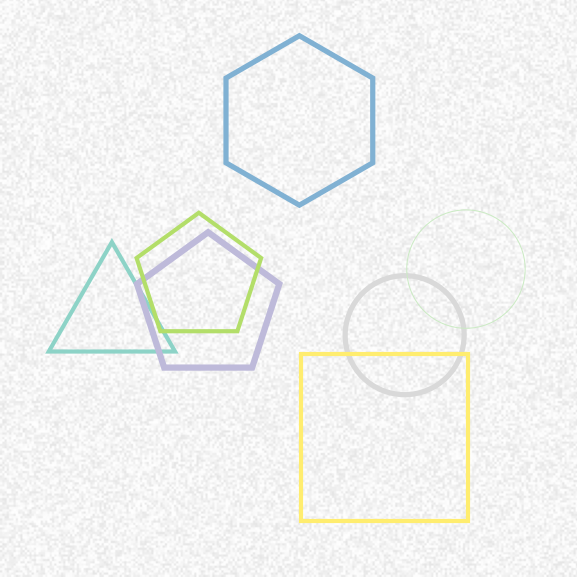[{"shape": "triangle", "thickness": 2, "radius": 0.63, "center": [0.194, 0.454]}, {"shape": "pentagon", "thickness": 3, "radius": 0.65, "center": [0.36, 0.467]}, {"shape": "hexagon", "thickness": 2.5, "radius": 0.73, "center": [0.518, 0.791]}, {"shape": "pentagon", "thickness": 2, "radius": 0.57, "center": [0.344, 0.517]}, {"shape": "circle", "thickness": 2.5, "radius": 0.52, "center": [0.701, 0.419]}, {"shape": "circle", "thickness": 0.5, "radius": 0.51, "center": [0.807, 0.533]}, {"shape": "square", "thickness": 2, "radius": 0.72, "center": [0.665, 0.242]}]